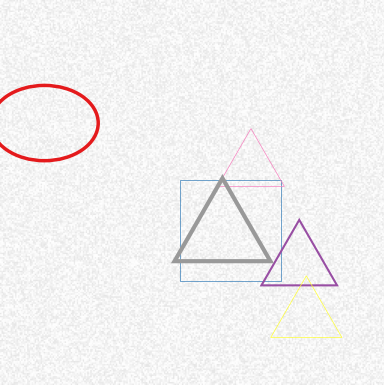[{"shape": "oval", "thickness": 2.5, "radius": 0.7, "center": [0.115, 0.68]}, {"shape": "square", "thickness": 0.5, "radius": 0.65, "center": [0.598, 0.401]}, {"shape": "triangle", "thickness": 1.5, "radius": 0.57, "center": [0.777, 0.316]}, {"shape": "triangle", "thickness": 0.5, "radius": 0.53, "center": [0.796, 0.177]}, {"shape": "triangle", "thickness": 0.5, "radius": 0.5, "center": [0.652, 0.566]}, {"shape": "triangle", "thickness": 3, "radius": 0.72, "center": [0.578, 0.393]}]